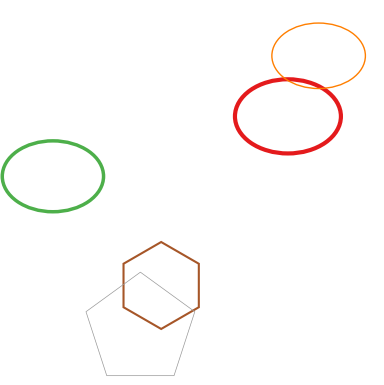[{"shape": "oval", "thickness": 3, "radius": 0.69, "center": [0.748, 0.698]}, {"shape": "oval", "thickness": 2.5, "radius": 0.66, "center": [0.137, 0.542]}, {"shape": "oval", "thickness": 1, "radius": 0.61, "center": [0.828, 0.855]}, {"shape": "hexagon", "thickness": 1.5, "radius": 0.56, "center": [0.419, 0.258]}, {"shape": "pentagon", "thickness": 0.5, "radius": 0.74, "center": [0.365, 0.144]}]